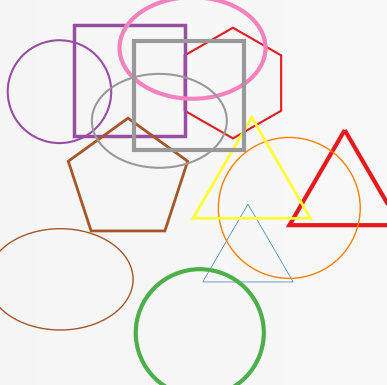[{"shape": "triangle", "thickness": 3, "radius": 0.82, "center": [0.89, 0.497]}, {"shape": "hexagon", "thickness": 1.5, "radius": 0.72, "center": [0.601, 0.784]}, {"shape": "triangle", "thickness": 0.5, "radius": 0.67, "center": [0.64, 0.335]}, {"shape": "circle", "thickness": 3, "radius": 0.83, "center": [0.516, 0.136]}, {"shape": "square", "thickness": 2.5, "radius": 0.72, "center": [0.334, 0.791]}, {"shape": "circle", "thickness": 1.5, "radius": 0.67, "center": [0.153, 0.762]}, {"shape": "circle", "thickness": 1, "radius": 0.92, "center": [0.747, 0.46]}, {"shape": "triangle", "thickness": 2, "radius": 0.88, "center": [0.65, 0.52]}, {"shape": "pentagon", "thickness": 2, "radius": 0.81, "center": [0.33, 0.531]}, {"shape": "oval", "thickness": 1, "radius": 0.94, "center": [0.156, 0.274]}, {"shape": "oval", "thickness": 3, "radius": 0.94, "center": [0.497, 0.875]}, {"shape": "oval", "thickness": 1.5, "radius": 0.87, "center": [0.411, 0.686]}, {"shape": "square", "thickness": 3, "radius": 0.71, "center": [0.488, 0.751]}]